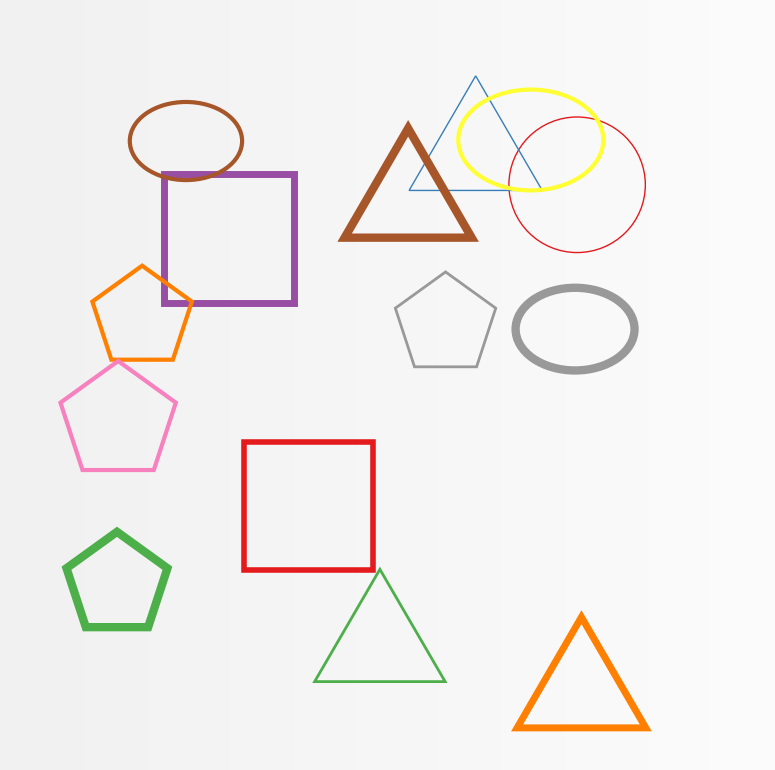[{"shape": "circle", "thickness": 0.5, "radius": 0.44, "center": [0.745, 0.76]}, {"shape": "square", "thickness": 2, "radius": 0.42, "center": [0.398, 0.343]}, {"shape": "triangle", "thickness": 0.5, "radius": 0.5, "center": [0.614, 0.802]}, {"shape": "triangle", "thickness": 1, "radius": 0.49, "center": [0.49, 0.163]}, {"shape": "pentagon", "thickness": 3, "radius": 0.34, "center": [0.151, 0.241]}, {"shape": "square", "thickness": 2.5, "radius": 0.42, "center": [0.295, 0.69]}, {"shape": "triangle", "thickness": 2.5, "radius": 0.48, "center": [0.75, 0.103]}, {"shape": "pentagon", "thickness": 1.5, "radius": 0.34, "center": [0.183, 0.587]}, {"shape": "oval", "thickness": 1.5, "radius": 0.47, "center": [0.685, 0.818]}, {"shape": "triangle", "thickness": 3, "radius": 0.47, "center": [0.527, 0.739]}, {"shape": "oval", "thickness": 1.5, "radius": 0.36, "center": [0.24, 0.817]}, {"shape": "pentagon", "thickness": 1.5, "radius": 0.39, "center": [0.152, 0.453]}, {"shape": "oval", "thickness": 3, "radius": 0.38, "center": [0.742, 0.573]}, {"shape": "pentagon", "thickness": 1, "radius": 0.34, "center": [0.575, 0.579]}]